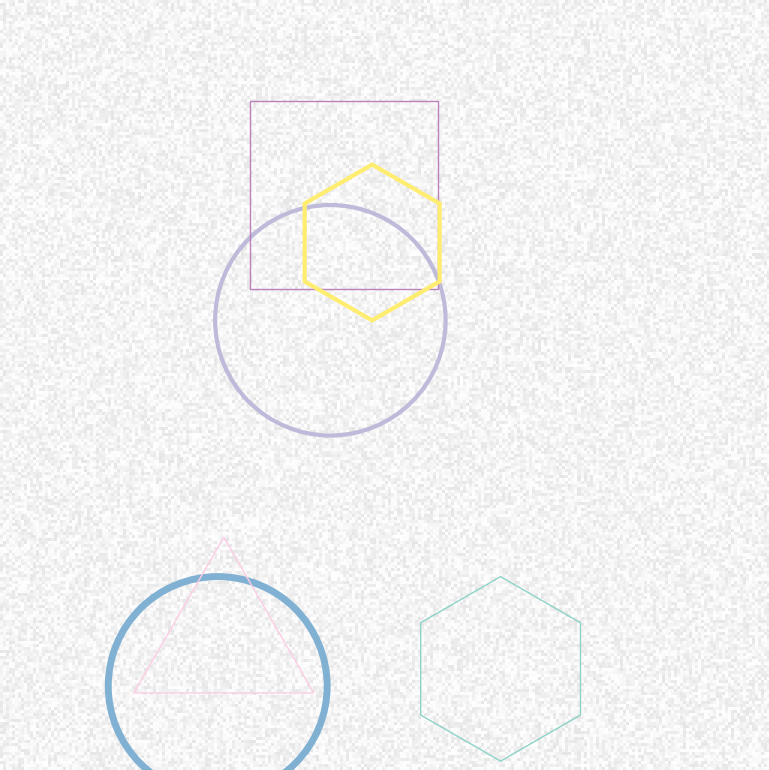[{"shape": "hexagon", "thickness": 0.5, "radius": 0.6, "center": [0.65, 0.131]}, {"shape": "circle", "thickness": 1.5, "radius": 0.75, "center": [0.429, 0.584]}, {"shape": "circle", "thickness": 2.5, "radius": 0.71, "center": [0.283, 0.109]}, {"shape": "triangle", "thickness": 0.5, "radius": 0.67, "center": [0.291, 0.168]}, {"shape": "square", "thickness": 0.5, "radius": 0.61, "center": [0.447, 0.747]}, {"shape": "hexagon", "thickness": 1.5, "radius": 0.51, "center": [0.483, 0.685]}]